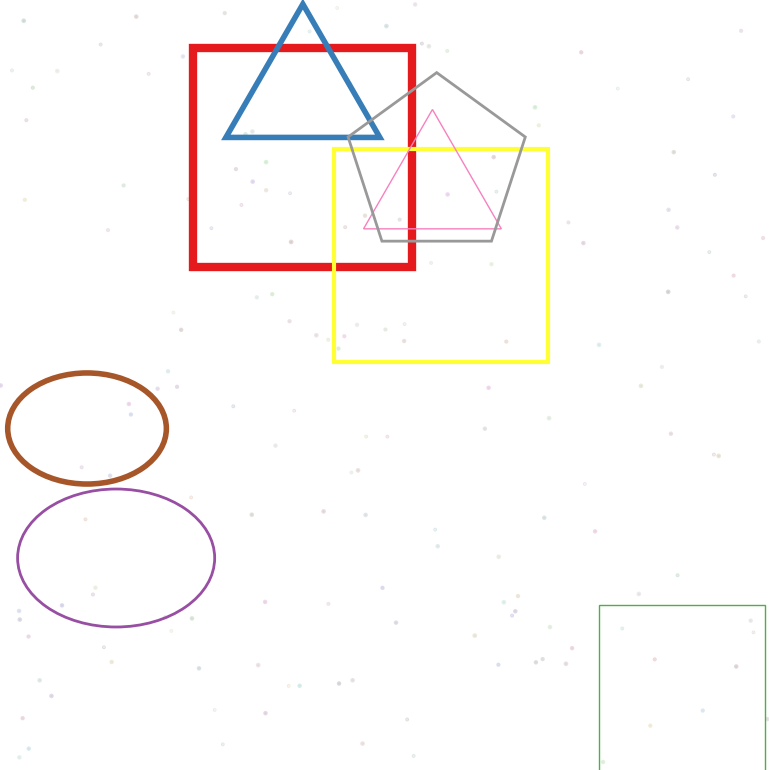[{"shape": "square", "thickness": 3, "radius": 0.71, "center": [0.393, 0.796]}, {"shape": "triangle", "thickness": 2, "radius": 0.58, "center": [0.393, 0.879]}, {"shape": "square", "thickness": 0.5, "radius": 0.54, "center": [0.885, 0.106]}, {"shape": "oval", "thickness": 1, "radius": 0.64, "center": [0.151, 0.275]}, {"shape": "square", "thickness": 1.5, "radius": 0.69, "center": [0.573, 0.668]}, {"shape": "oval", "thickness": 2, "radius": 0.52, "center": [0.113, 0.444]}, {"shape": "triangle", "thickness": 0.5, "radius": 0.52, "center": [0.562, 0.754]}, {"shape": "pentagon", "thickness": 1, "radius": 0.6, "center": [0.567, 0.785]}]